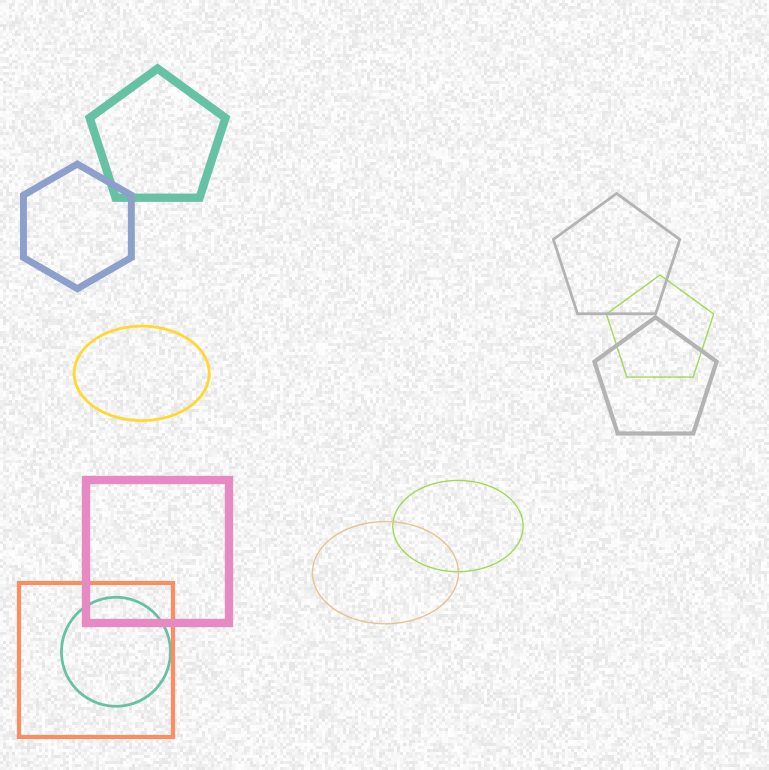[{"shape": "pentagon", "thickness": 3, "radius": 0.46, "center": [0.205, 0.818]}, {"shape": "circle", "thickness": 1, "radius": 0.35, "center": [0.151, 0.154]}, {"shape": "square", "thickness": 1.5, "radius": 0.5, "center": [0.125, 0.143]}, {"shape": "hexagon", "thickness": 2.5, "radius": 0.4, "center": [0.101, 0.706]}, {"shape": "square", "thickness": 3, "radius": 0.46, "center": [0.205, 0.284]}, {"shape": "oval", "thickness": 0.5, "radius": 0.42, "center": [0.595, 0.317]}, {"shape": "pentagon", "thickness": 0.5, "radius": 0.37, "center": [0.857, 0.57]}, {"shape": "oval", "thickness": 1, "radius": 0.44, "center": [0.184, 0.515]}, {"shape": "oval", "thickness": 0.5, "radius": 0.47, "center": [0.501, 0.256]}, {"shape": "pentagon", "thickness": 1.5, "radius": 0.42, "center": [0.851, 0.505]}, {"shape": "pentagon", "thickness": 1, "radius": 0.43, "center": [0.801, 0.662]}]